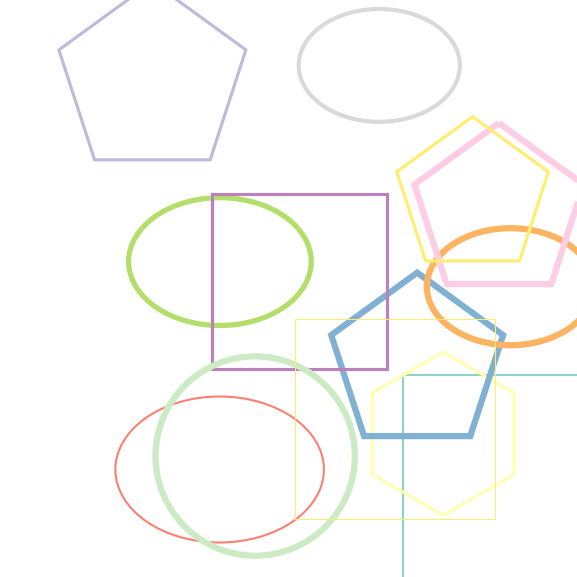[{"shape": "square", "thickness": 1, "radius": 0.93, "center": [0.885, 0.163]}, {"shape": "hexagon", "thickness": 1.5, "radius": 0.71, "center": [0.767, 0.248]}, {"shape": "pentagon", "thickness": 1.5, "radius": 0.85, "center": [0.264, 0.86]}, {"shape": "oval", "thickness": 1, "radius": 0.9, "center": [0.38, 0.186]}, {"shape": "pentagon", "thickness": 3, "radius": 0.78, "center": [0.722, 0.371]}, {"shape": "oval", "thickness": 3, "radius": 0.72, "center": [0.884, 0.503]}, {"shape": "oval", "thickness": 2.5, "radius": 0.79, "center": [0.381, 0.546]}, {"shape": "pentagon", "thickness": 3, "radius": 0.77, "center": [0.864, 0.632]}, {"shape": "oval", "thickness": 2, "radius": 0.7, "center": [0.657, 0.886]}, {"shape": "square", "thickness": 1.5, "radius": 0.76, "center": [0.518, 0.512]}, {"shape": "circle", "thickness": 3, "radius": 0.86, "center": [0.442, 0.209]}, {"shape": "square", "thickness": 0.5, "radius": 0.87, "center": [0.684, 0.273]}, {"shape": "pentagon", "thickness": 1.5, "radius": 0.69, "center": [0.818, 0.659]}]